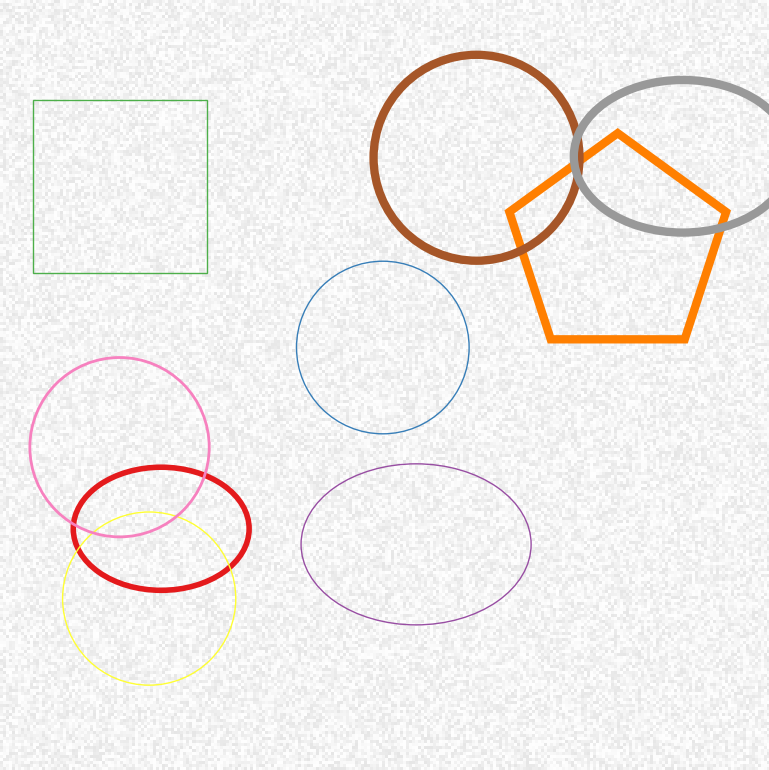[{"shape": "oval", "thickness": 2, "radius": 0.57, "center": [0.209, 0.313]}, {"shape": "circle", "thickness": 0.5, "radius": 0.56, "center": [0.497, 0.549]}, {"shape": "square", "thickness": 0.5, "radius": 0.56, "center": [0.156, 0.758]}, {"shape": "oval", "thickness": 0.5, "radius": 0.75, "center": [0.54, 0.293]}, {"shape": "pentagon", "thickness": 3, "radius": 0.74, "center": [0.802, 0.679]}, {"shape": "circle", "thickness": 0.5, "radius": 0.56, "center": [0.194, 0.223]}, {"shape": "circle", "thickness": 3, "radius": 0.67, "center": [0.619, 0.795]}, {"shape": "circle", "thickness": 1, "radius": 0.58, "center": [0.155, 0.419]}, {"shape": "oval", "thickness": 3, "radius": 0.71, "center": [0.887, 0.797]}]